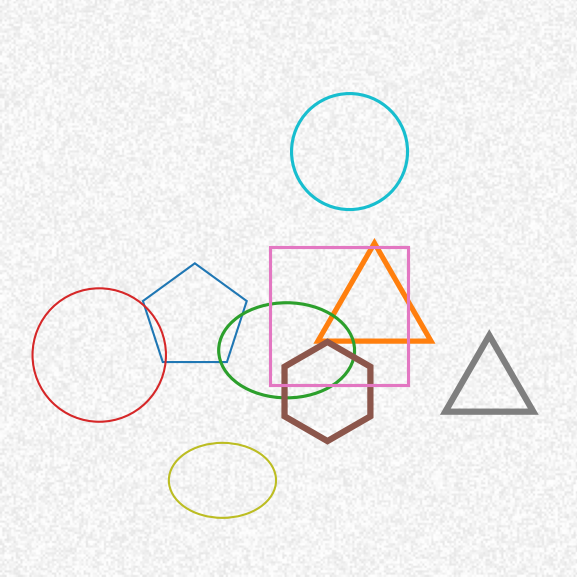[{"shape": "pentagon", "thickness": 1, "radius": 0.47, "center": [0.337, 0.449]}, {"shape": "triangle", "thickness": 2.5, "radius": 0.57, "center": [0.648, 0.465]}, {"shape": "oval", "thickness": 1.5, "radius": 0.59, "center": [0.496, 0.393]}, {"shape": "circle", "thickness": 1, "radius": 0.58, "center": [0.172, 0.384]}, {"shape": "hexagon", "thickness": 3, "radius": 0.43, "center": [0.567, 0.321]}, {"shape": "square", "thickness": 1.5, "radius": 0.6, "center": [0.587, 0.452]}, {"shape": "triangle", "thickness": 3, "radius": 0.44, "center": [0.847, 0.33]}, {"shape": "oval", "thickness": 1, "radius": 0.46, "center": [0.385, 0.167]}, {"shape": "circle", "thickness": 1.5, "radius": 0.5, "center": [0.605, 0.737]}]